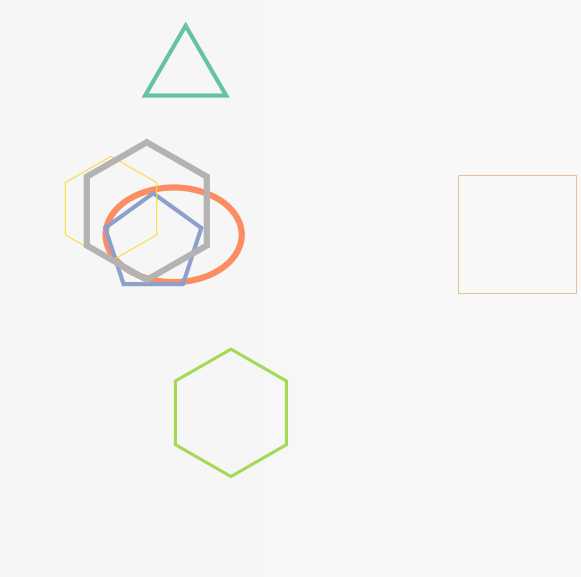[{"shape": "triangle", "thickness": 2, "radius": 0.4, "center": [0.319, 0.874]}, {"shape": "oval", "thickness": 3, "radius": 0.59, "center": [0.299, 0.593]}, {"shape": "pentagon", "thickness": 2, "radius": 0.43, "center": [0.264, 0.578]}, {"shape": "hexagon", "thickness": 1.5, "radius": 0.55, "center": [0.397, 0.284]}, {"shape": "hexagon", "thickness": 0.5, "radius": 0.45, "center": [0.191, 0.638]}, {"shape": "square", "thickness": 0.5, "radius": 0.51, "center": [0.889, 0.594]}, {"shape": "hexagon", "thickness": 3, "radius": 0.6, "center": [0.253, 0.634]}]